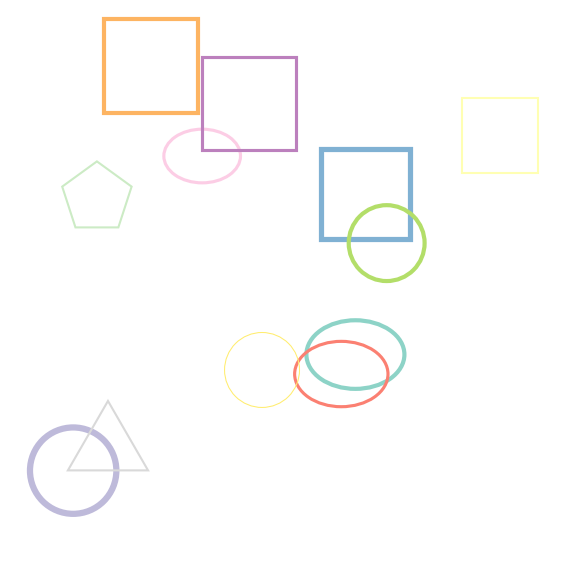[{"shape": "oval", "thickness": 2, "radius": 0.42, "center": [0.615, 0.385]}, {"shape": "square", "thickness": 1, "radius": 0.33, "center": [0.865, 0.765]}, {"shape": "circle", "thickness": 3, "radius": 0.37, "center": [0.127, 0.184]}, {"shape": "oval", "thickness": 1.5, "radius": 0.4, "center": [0.591, 0.351]}, {"shape": "square", "thickness": 2.5, "radius": 0.39, "center": [0.633, 0.663]}, {"shape": "square", "thickness": 2, "radius": 0.41, "center": [0.262, 0.885]}, {"shape": "circle", "thickness": 2, "radius": 0.33, "center": [0.67, 0.578]}, {"shape": "oval", "thickness": 1.5, "radius": 0.33, "center": [0.35, 0.729]}, {"shape": "triangle", "thickness": 1, "radius": 0.4, "center": [0.187, 0.225]}, {"shape": "square", "thickness": 1.5, "radius": 0.41, "center": [0.431, 0.82]}, {"shape": "pentagon", "thickness": 1, "radius": 0.32, "center": [0.168, 0.656]}, {"shape": "circle", "thickness": 0.5, "radius": 0.32, "center": [0.454, 0.358]}]